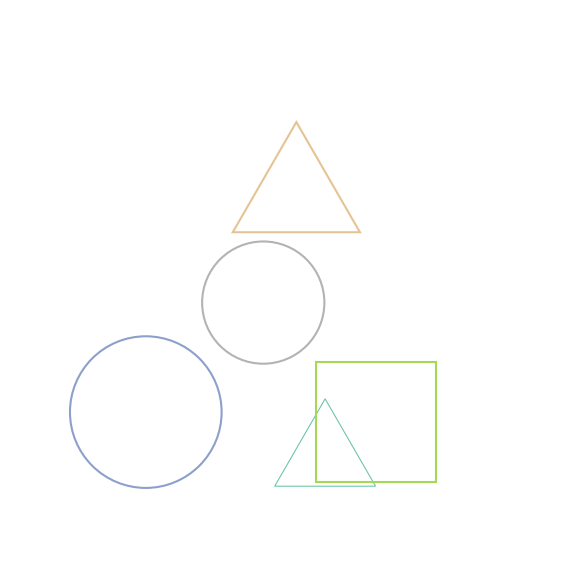[{"shape": "triangle", "thickness": 0.5, "radius": 0.5, "center": [0.563, 0.208]}, {"shape": "circle", "thickness": 1, "radius": 0.66, "center": [0.252, 0.286]}, {"shape": "square", "thickness": 1, "radius": 0.52, "center": [0.651, 0.269]}, {"shape": "triangle", "thickness": 1, "radius": 0.64, "center": [0.513, 0.661]}, {"shape": "circle", "thickness": 1, "radius": 0.53, "center": [0.456, 0.475]}]